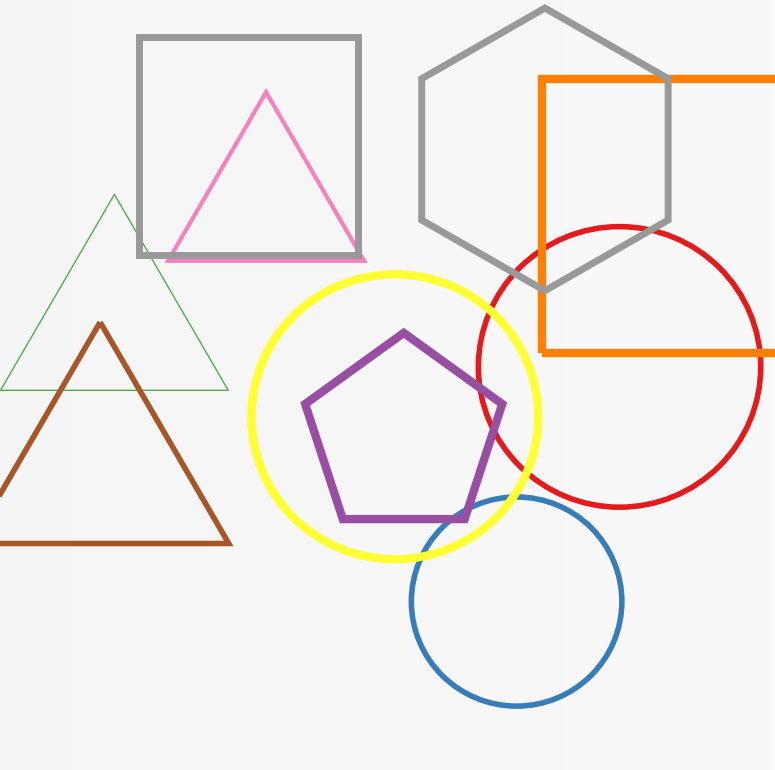[{"shape": "circle", "thickness": 2, "radius": 0.91, "center": [0.799, 0.524]}, {"shape": "circle", "thickness": 2, "radius": 0.68, "center": [0.667, 0.219]}, {"shape": "triangle", "thickness": 0.5, "radius": 0.85, "center": [0.148, 0.578]}, {"shape": "pentagon", "thickness": 3, "radius": 0.67, "center": [0.521, 0.434]}, {"shape": "square", "thickness": 3, "radius": 0.89, "center": [0.877, 0.719]}, {"shape": "circle", "thickness": 3, "radius": 0.93, "center": [0.509, 0.459]}, {"shape": "triangle", "thickness": 2, "radius": 0.96, "center": [0.129, 0.39]}, {"shape": "triangle", "thickness": 1.5, "radius": 0.73, "center": [0.343, 0.734]}, {"shape": "hexagon", "thickness": 2.5, "radius": 0.92, "center": [0.703, 0.806]}, {"shape": "square", "thickness": 2.5, "radius": 0.71, "center": [0.321, 0.811]}]